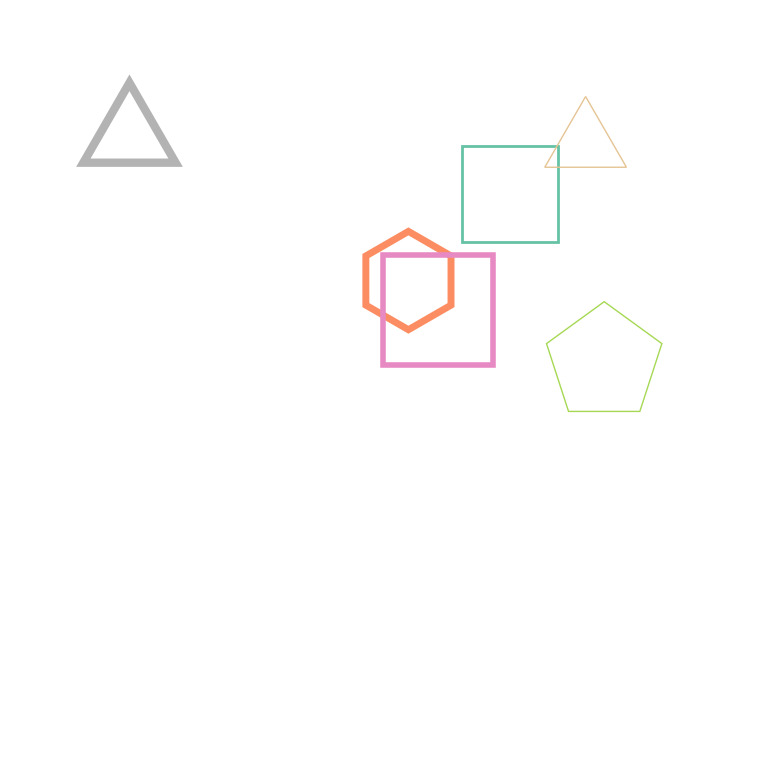[{"shape": "square", "thickness": 1, "radius": 0.31, "center": [0.662, 0.748]}, {"shape": "hexagon", "thickness": 2.5, "radius": 0.32, "center": [0.53, 0.636]}, {"shape": "square", "thickness": 2, "radius": 0.36, "center": [0.568, 0.597]}, {"shape": "pentagon", "thickness": 0.5, "radius": 0.39, "center": [0.785, 0.529]}, {"shape": "triangle", "thickness": 0.5, "radius": 0.31, "center": [0.761, 0.813]}, {"shape": "triangle", "thickness": 3, "radius": 0.35, "center": [0.168, 0.823]}]